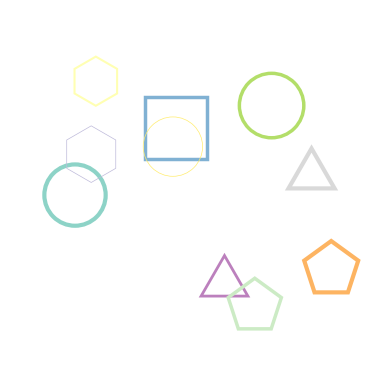[{"shape": "circle", "thickness": 3, "radius": 0.4, "center": [0.195, 0.493]}, {"shape": "hexagon", "thickness": 1.5, "radius": 0.32, "center": [0.249, 0.789]}, {"shape": "hexagon", "thickness": 0.5, "radius": 0.37, "center": [0.237, 0.6]}, {"shape": "square", "thickness": 2.5, "radius": 0.4, "center": [0.458, 0.668]}, {"shape": "pentagon", "thickness": 3, "radius": 0.37, "center": [0.86, 0.3]}, {"shape": "circle", "thickness": 2.5, "radius": 0.42, "center": [0.705, 0.726]}, {"shape": "triangle", "thickness": 3, "radius": 0.35, "center": [0.809, 0.545]}, {"shape": "triangle", "thickness": 2, "radius": 0.35, "center": [0.583, 0.266]}, {"shape": "pentagon", "thickness": 2.5, "radius": 0.36, "center": [0.662, 0.205]}, {"shape": "circle", "thickness": 0.5, "radius": 0.39, "center": [0.449, 0.619]}]